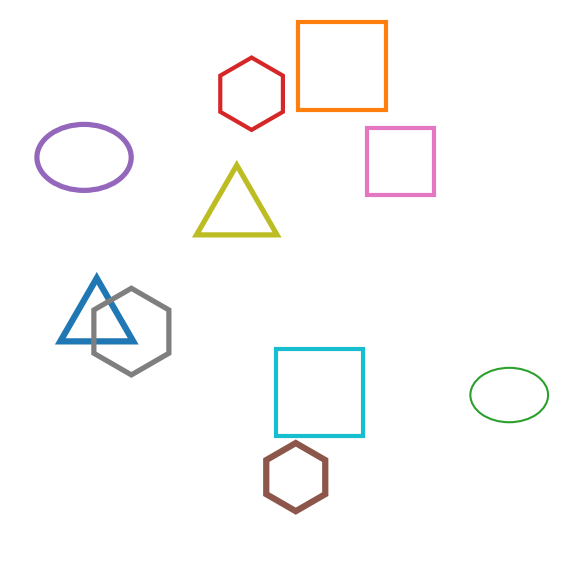[{"shape": "triangle", "thickness": 3, "radius": 0.36, "center": [0.168, 0.444]}, {"shape": "square", "thickness": 2, "radius": 0.38, "center": [0.592, 0.884]}, {"shape": "oval", "thickness": 1, "radius": 0.34, "center": [0.882, 0.315]}, {"shape": "hexagon", "thickness": 2, "radius": 0.31, "center": [0.436, 0.837]}, {"shape": "oval", "thickness": 2.5, "radius": 0.41, "center": [0.146, 0.727]}, {"shape": "hexagon", "thickness": 3, "radius": 0.29, "center": [0.512, 0.173]}, {"shape": "square", "thickness": 2, "radius": 0.29, "center": [0.694, 0.72]}, {"shape": "hexagon", "thickness": 2.5, "radius": 0.37, "center": [0.227, 0.425]}, {"shape": "triangle", "thickness": 2.5, "radius": 0.4, "center": [0.41, 0.633]}, {"shape": "square", "thickness": 2, "radius": 0.38, "center": [0.553, 0.32]}]